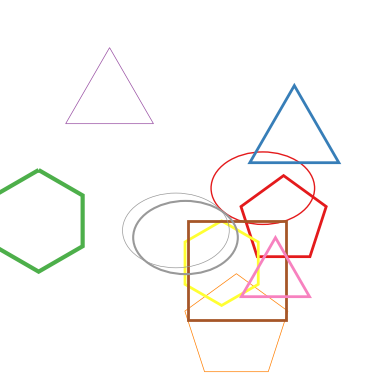[{"shape": "oval", "thickness": 1, "radius": 0.67, "center": [0.683, 0.511]}, {"shape": "pentagon", "thickness": 2, "radius": 0.58, "center": [0.737, 0.427]}, {"shape": "triangle", "thickness": 2, "radius": 0.67, "center": [0.765, 0.644]}, {"shape": "hexagon", "thickness": 3, "radius": 0.66, "center": [0.1, 0.426]}, {"shape": "triangle", "thickness": 0.5, "radius": 0.66, "center": [0.285, 0.745]}, {"shape": "pentagon", "thickness": 0.5, "radius": 0.7, "center": [0.614, 0.148]}, {"shape": "hexagon", "thickness": 2, "radius": 0.55, "center": [0.576, 0.316]}, {"shape": "square", "thickness": 2, "radius": 0.64, "center": [0.615, 0.298]}, {"shape": "triangle", "thickness": 2, "radius": 0.51, "center": [0.715, 0.281]}, {"shape": "oval", "thickness": 0.5, "radius": 0.69, "center": [0.457, 0.401]}, {"shape": "oval", "thickness": 1.5, "radius": 0.68, "center": [0.482, 0.383]}]